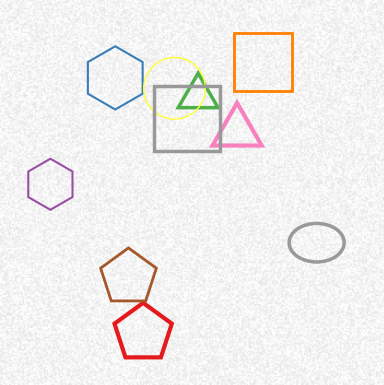[{"shape": "pentagon", "thickness": 3, "radius": 0.39, "center": [0.372, 0.135]}, {"shape": "hexagon", "thickness": 1.5, "radius": 0.41, "center": [0.299, 0.798]}, {"shape": "triangle", "thickness": 2.5, "radius": 0.3, "center": [0.515, 0.75]}, {"shape": "hexagon", "thickness": 1.5, "radius": 0.33, "center": [0.131, 0.521]}, {"shape": "square", "thickness": 2, "radius": 0.38, "center": [0.683, 0.84]}, {"shape": "circle", "thickness": 1, "radius": 0.4, "center": [0.453, 0.771]}, {"shape": "pentagon", "thickness": 2, "radius": 0.38, "center": [0.334, 0.28]}, {"shape": "triangle", "thickness": 3, "radius": 0.37, "center": [0.616, 0.659]}, {"shape": "oval", "thickness": 2.5, "radius": 0.36, "center": [0.822, 0.37]}, {"shape": "square", "thickness": 2.5, "radius": 0.43, "center": [0.485, 0.692]}]